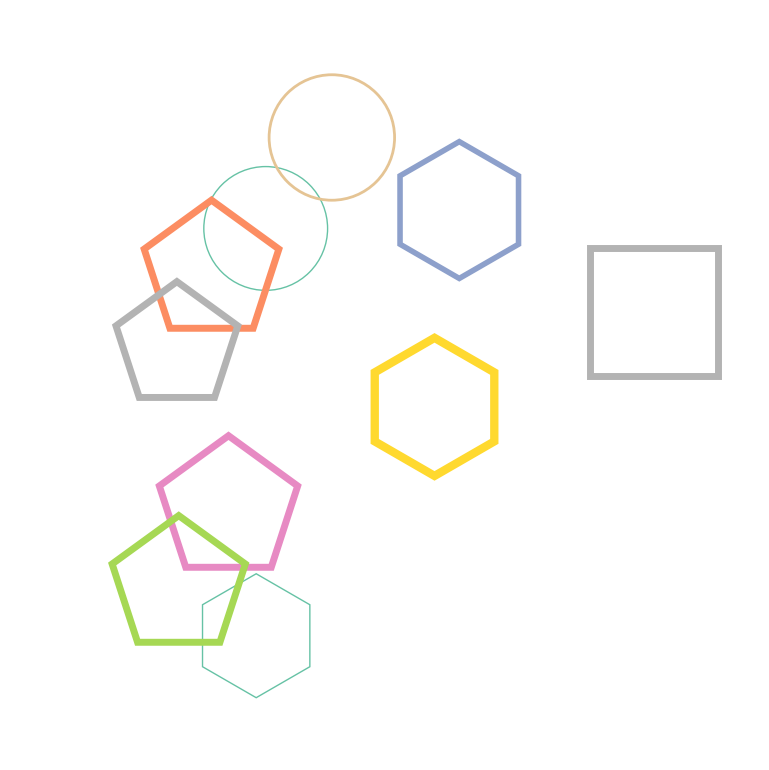[{"shape": "hexagon", "thickness": 0.5, "radius": 0.4, "center": [0.333, 0.174]}, {"shape": "circle", "thickness": 0.5, "radius": 0.4, "center": [0.345, 0.703]}, {"shape": "pentagon", "thickness": 2.5, "radius": 0.46, "center": [0.275, 0.648]}, {"shape": "hexagon", "thickness": 2, "radius": 0.44, "center": [0.596, 0.727]}, {"shape": "pentagon", "thickness": 2.5, "radius": 0.47, "center": [0.297, 0.34]}, {"shape": "pentagon", "thickness": 2.5, "radius": 0.45, "center": [0.232, 0.239]}, {"shape": "hexagon", "thickness": 3, "radius": 0.45, "center": [0.564, 0.472]}, {"shape": "circle", "thickness": 1, "radius": 0.41, "center": [0.431, 0.821]}, {"shape": "pentagon", "thickness": 2.5, "radius": 0.42, "center": [0.23, 0.551]}, {"shape": "square", "thickness": 2.5, "radius": 0.42, "center": [0.85, 0.595]}]